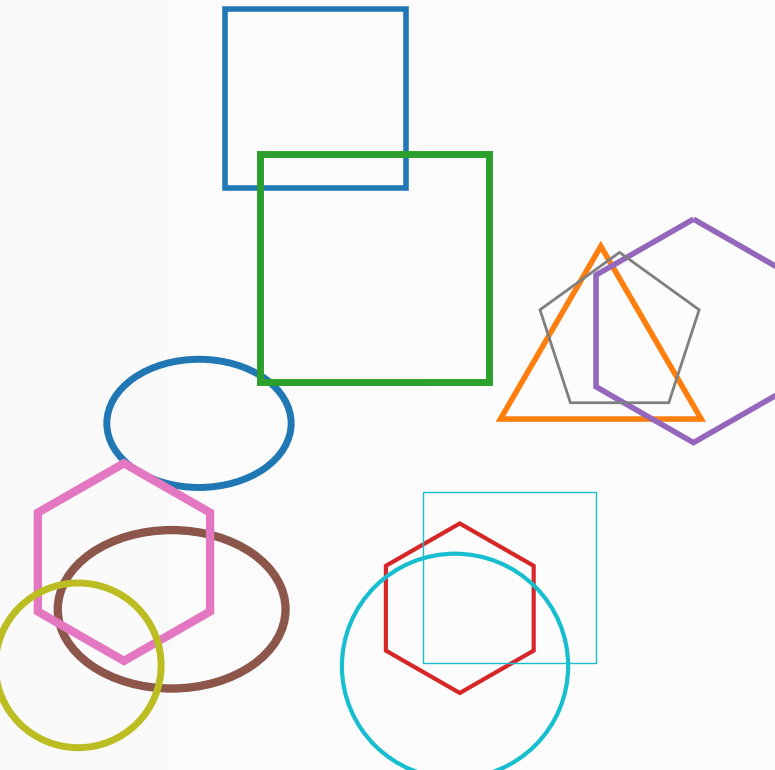[{"shape": "oval", "thickness": 2.5, "radius": 0.59, "center": [0.257, 0.45]}, {"shape": "square", "thickness": 2, "radius": 0.58, "center": [0.407, 0.872]}, {"shape": "triangle", "thickness": 2, "radius": 0.75, "center": [0.775, 0.531]}, {"shape": "square", "thickness": 2.5, "radius": 0.74, "center": [0.483, 0.652]}, {"shape": "hexagon", "thickness": 1.5, "radius": 0.55, "center": [0.593, 0.21]}, {"shape": "hexagon", "thickness": 2, "radius": 0.73, "center": [0.895, 0.57]}, {"shape": "oval", "thickness": 3, "radius": 0.73, "center": [0.221, 0.209]}, {"shape": "hexagon", "thickness": 3, "radius": 0.64, "center": [0.16, 0.27]}, {"shape": "pentagon", "thickness": 1, "radius": 0.54, "center": [0.799, 0.564]}, {"shape": "circle", "thickness": 2.5, "radius": 0.53, "center": [0.101, 0.136]}, {"shape": "square", "thickness": 0.5, "radius": 0.56, "center": [0.657, 0.25]}, {"shape": "circle", "thickness": 1.5, "radius": 0.73, "center": [0.587, 0.135]}]